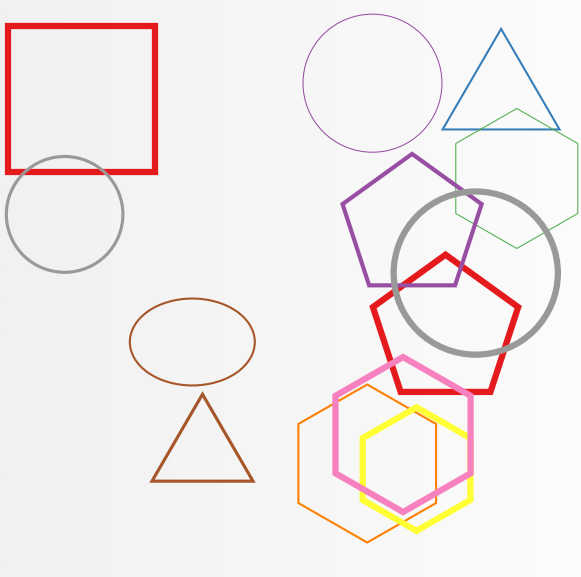[{"shape": "square", "thickness": 3, "radius": 0.63, "center": [0.141, 0.827]}, {"shape": "pentagon", "thickness": 3, "radius": 0.66, "center": [0.767, 0.427]}, {"shape": "triangle", "thickness": 1, "radius": 0.58, "center": [0.862, 0.833]}, {"shape": "hexagon", "thickness": 0.5, "radius": 0.61, "center": [0.889, 0.69]}, {"shape": "pentagon", "thickness": 2, "radius": 0.63, "center": [0.709, 0.607]}, {"shape": "circle", "thickness": 0.5, "radius": 0.6, "center": [0.641, 0.855]}, {"shape": "hexagon", "thickness": 1, "radius": 0.68, "center": [0.632, 0.197]}, {"shape": "hexagon", "thickness": 3, "radius": 0.53, "center": [0.717, 0.187]}, {"shape": "oval", "thickness": 1, "radius": 0.54, "center": [0.331, 0.407]}, {"shape": "triangle", "thickness": 1.5, "radius": 0.5, "center": [0.348, 0.216]}, {"shape": "hexagon", "thickness": 3, "radius": 0.67, "center": [0.693, 0.247]}, {"shape": "circle", "thickness": 3, "radius": 0.71, "center": [0.819, 0.526]}, {"shape": "circle", "thickness": 1.5, "radius": 0.5, "center": [0.111, 0.628]}]